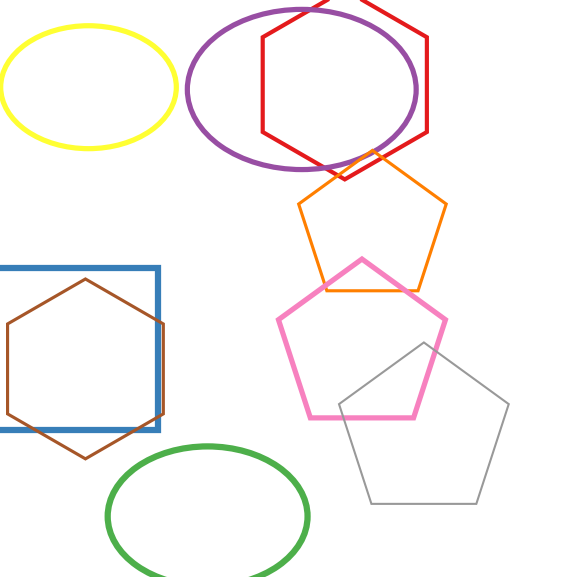[{"shape": "hexagon", "thickness": 2, "radius": 0.82, "center": [0.597, 0.853]}, {"shape": "square", "thickness": 3, "radius": 0.7, "center": [0.134, 0.395]}, {"shape": "oval", "thickness": 3, "radius": 0.87, "center": [0.36, 0.105]}, {"shape": "oval", "thickness": 2.5, "radius": 0.99, "center": [0.523, 0.844]}, {"shape": "pentagon", "thickness": 1.5, "radius": 0.67, "center": [0.645, 0.604]}, {"shape": "oval", "thickness": 2.5, "radius": 0.76, "center": [0.153, 0.848]}, {"shape": "hexagon", "thickness": 1.5, "radius": 0.78, "center": [0.148, 0.36]}, {"shape": "pentagon", "thickness": 2.5, "radius": 0.76, "center": [0.627, 0.399]}, {"shape": "pentagon", "thickness": 1, "radius": 0.77, "center": [0.734, 0.252]}]